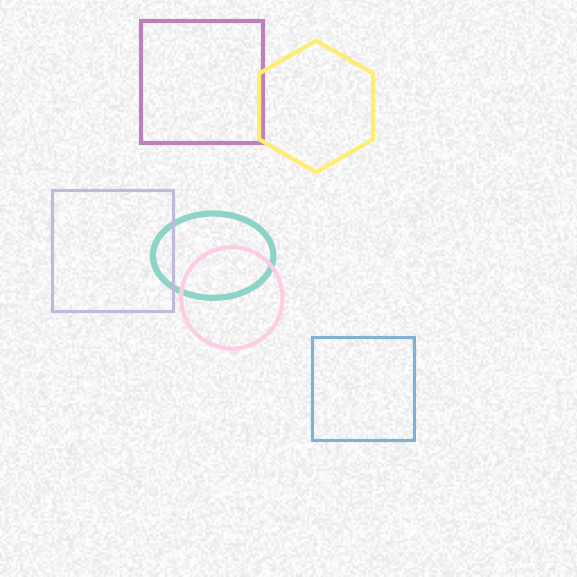[{"shape": "oval", "thickness": 3, "radius": 0.52, "center": [0.369, 0.556]}, {"shape": "square", "thickness": 1.5, "radius": 0.52, "center": [0.195, 0.566]}, {"shape": "square", "thickness": 1.5, "radius": 0.44, "center": [0.629, 0.326]}, {"shape": "circle", "thickness": 2, "radius": 0.44, "center": [0.401, 0.483]}, {"shape": "square", "thickness": 2, "radius": 0.53, "center": [0.35, 0.857]}, {"shape": "hexagon", "thickness": 2, "radius": 0.57, "center": [0.547, 0.815]}]